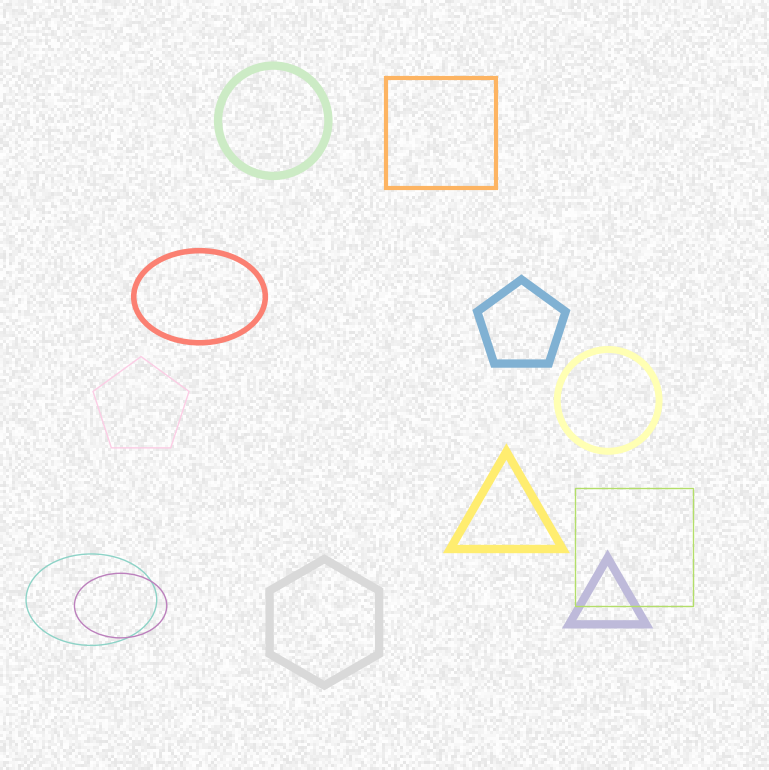[{"shape": "oval", "thickness": 0.5, "radius": 0.42, "center": [0.119, 0.221]}, {"shape": "circle", "thickness": 2.5, "radius": 0.33, "center": [0.79, 0.48]}, {"shape": "triangle", "thickness": 3, "radius": 0.29, "center": [0.789, 0.218]}, {"shape": "oval", "thickness": 2, "radius": 0.43, "center": [0.259, 0.615]}, {"shape": "pentagon", "thickness": 3, "radius": 0.3, "center": [0.677, 0.577]}, {"shape": "square", "thickness": 1.5, "radius": 0.36, "center": [0.573, 0.827]}, {"shape": "square", "thickness": 0.5, "radius": 0.38, "center": [0.824, 0.29]}, {"shape": "pentagon", "thickness": 0.5, "radius": 0.33, "center": [0.183, 0.471]}, {"shape": "hexagon", "thickness": 3, "radius": 0.41, "center": [0.421, 0.192]}, {"shape": "oval", "thickness": 0.5, "radius": 0.3, "center": [0.157, 0.214]}, {"shape": "circle", "thickness": 3, "radius": 0.36, "center": [0.355, 0.843]}, {"shape": "triangle", "thickness": 3, "radius": 0.42, "center": [0.658, 0.329]}]